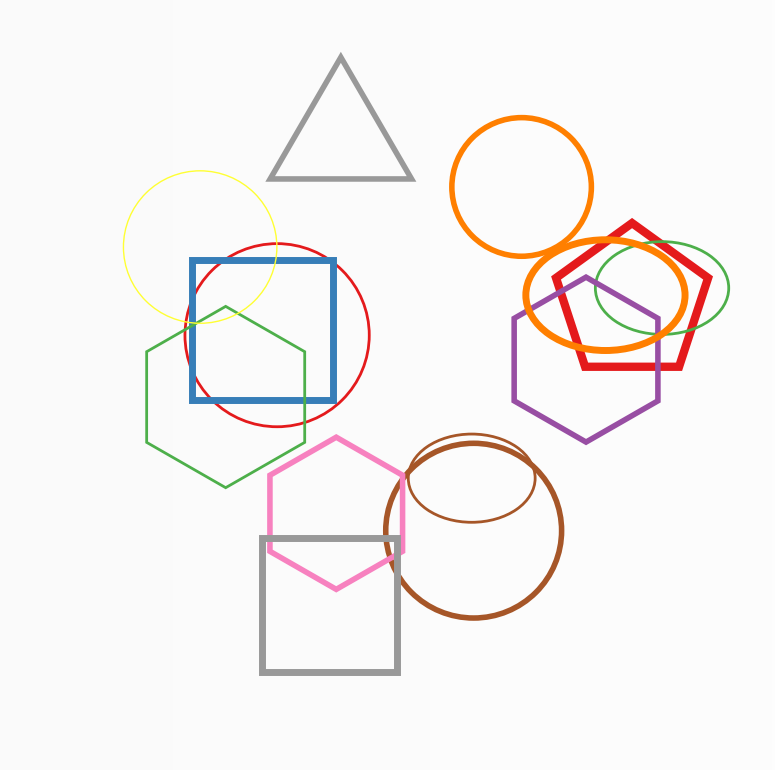[{"shape": "pentagon", "thickness": 3, "radius": 0.52, "center": [0.816, 0.607]}, {"shape": "circle", "thickness": 1, "radius": 0.59, "center": [0.358, 0.565]}, {"shape": "square", "thickness": 2.5, "radius": 0.46, "center": [0.339, 0.571]}, {"shape": "oval", "thickness": 1, "radius": 0.43, "center": [0.854, 0.626]}, {"shape": "hexagon", "thickness": 1, "radius": 0.59, "center": [0.291, 0.484]}, {"shape": "hexagon", "thickness": 2, "radius": 0.54, "center": [0.756, 0.533]}, {"shape": "circle", "thickness": 2, "radius": 0.45, "center": [0.673, 0.757]}, {"shape": "oval", "thickness": 2.5, "radius": 0.51, "center": [0.781, 0.617]}, {"shape": "circle", "thickness": 0.5, "radius": 0.49, "center": [0.258, 0.679]}, {"shape": "circle", "thickness": 2, "radius": 0.57, "center": [0.611, 0.311]}, {"shape": "oval", "thickness": 1, "radius": 0.41, "center": [0.609, 0.379]}, {"shape": "hexagon", "thickness": 2, "radius": 0.49, "center": [0.434, 0.333]}, {"shape": "triangle", "thickness": 2, "radius": 0.53, "center": [0.44, 0.82]}, {"shape": "square", "thickness": 2.5, "radius": 0.43, "center": [0.425, 0.214]}]